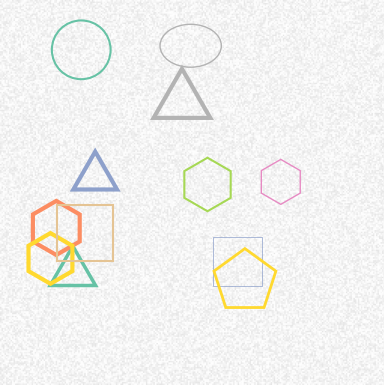[{"shape": "triangle", "thickness": 2.5, "radius": 0.34, "center": [0.189, 0.293]}, {"shape": "circle", "thickness": 1.5, "radius": 0.38, "center": [0.211, 0.871]}, {"shape": "hexagon", "thickness": 3, "radius": 0.35, "center": [0.146, 0.408]}, {"shape": "square", "thickness": 0.5, "radius": 0.32, "center": [0.616, 0.32]}, {"shape": "triangle", "thickness": 3, "radius": 0.33, "center": [0.247, 0.541]}, {"shape": "hexagon", "thickness": 1, "radius": 0.29, "center": [0.729, 0.528]}, {"shape": "hexagon", "thickness": 1.5, "radius": 0.35, "center": [0.539, 0.521]}, {"shape": "hexagon", "thickness": 3, "radius": 0.33, "center": [0.131, 0.329]}, {"shape": "pentagon", "thickness": 2, "radius": 0.42, "center": [0.636, 0.27]}, {"shape": "square", "thickness": 1.5, "radius": 0.36, "center": [0.222, 0.395]}, {"shape": "oval", "thickness": 1, "radius": 0.4, "center": [0.495, 0.881]}, {"shape": "triangle", "thickness": 3, "radius": 0.43, "center": [0.473, 0.736]}]